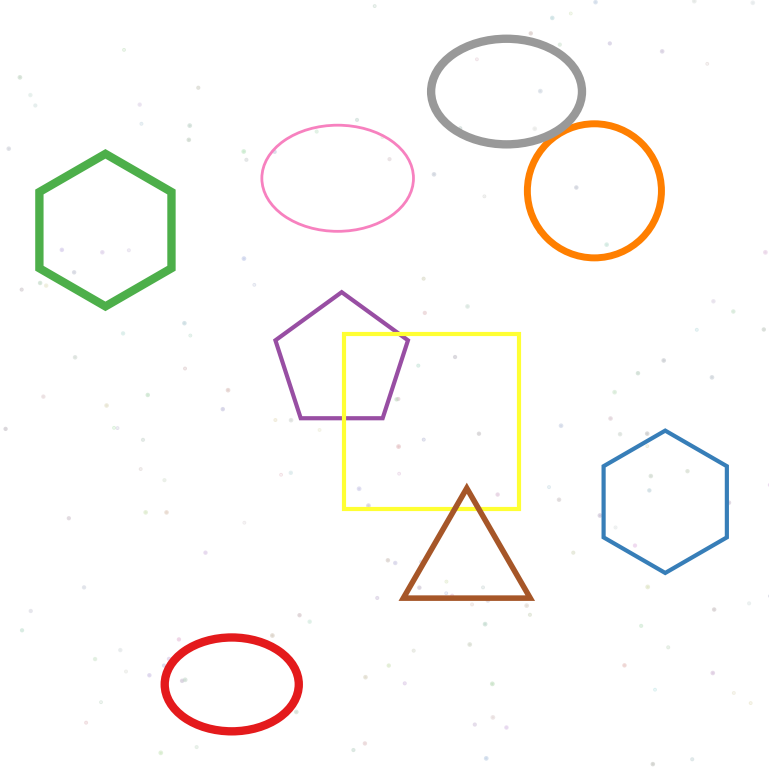[{"shape": "oval", "thickness": 3, "radius": 0.44, "center": [0.301, 0.111]}, {"shape": "hexagon", "thickness": 1.5, "radius": 0.46, "center": [0.864, 0.348]}, {"shape": "hexagon", "thickness": 3, "radius": 0.5, "center": [0.137, 0.701]}, {"shape": "pentagon", "thickness": 1.5, "radius": 0.45, "center": [0.444, 0.53]}, {"shape": "circle", "thickness": 2.5, "radius": 0.44, "center": [0.772, 0.752]}, {"shape": "square", "thickness": 1.5, "radius": 0.57, "center": [0.56, 0.453]}, {"shape": "triangle", "thickness": 2, "radius": 0.48, "center": [0.606, 0.271]}, {"shape": "oval", "thickness": 1, "radius": 0.49, "center": [0.439, 0.768]}, {"shape": "oval", "thickness": 3, "radius": 0.49, "center": [0.658, 0.881]}]